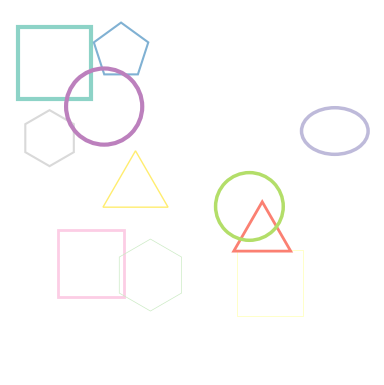[{"shape": "square", "thickness": 3, "radius": 0.47, "center": [0.141, 0.836]}, {"shape": "square", "thickness": 0.5, "radius": 0.43, "center": [0.702, 0.265]}, {"shape": "oval", "thickness": 2.5, "radius": 0.43, "center": [0.87, 0.66]}, {"shape": "triangle", "thickness": 2, "radius": 0.43, "center": [0.681, 0.39]}, {"shape": "pentagon", "thickness": 1.5, "radius": 0.37, "center": [0.314, 0.867]}, {"shape": "circle", "thickness": 2.5, "radius": 0.44, "center": [0.648, 0.464]}, {"shape": "square", "thickness": 2, "radius": 0.43, "center": [0.237, 0.316]}, {"shape": "hexagon", "thickness": 1.5, "radius": 0.36, "center": [0.129, 0.641]}, {"shape": "circle", "thickness": 3, "radius": 0.49, "center": [0.271, 0.723]}, {"shape": "hexagon", "thickness": 0.5, "radius": 0.47, "center": [0.391, 0.286]}, {"shape": "triangle", "thickness": 1, "radius": 0.49, "center": [0.352, 0.511]}]